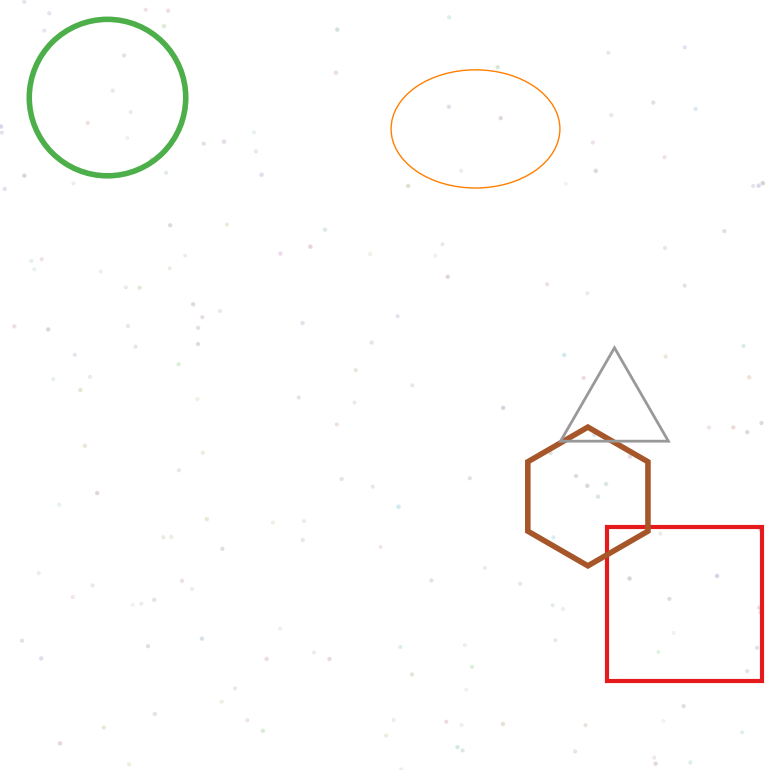[{"shape": "square", "thickness": 1.5, "radius": 0.5, "center": [0.889, 0.215]}, {"shape": "circle", "thickness": 2, "radius": 0.51, "center": [0.14, 0.873]}, {"shape": "oval", "thickness": 0.5, "radius": 0.55, "center": [0.618, 0.833]}, {"shape": "hexagon", "thickness": 2, "radius": 0.45, "center": [0.763, 0.355]}, {"shape": "triangle", "thickness": 1, "radius": 0.4, "center": [0.798, 0.467]}]